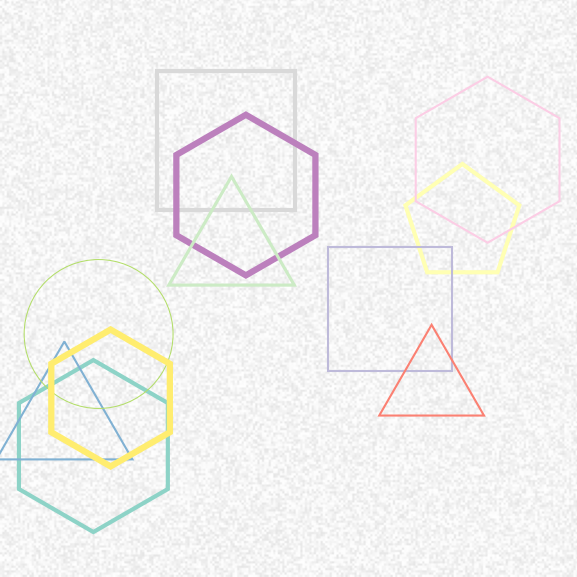[{"shape": "hexagon", "thickness": 2, "radius": 0.74, "center": [0.162, 0.227]}, {"shape": "pentagon", "thickness": 2, "radius": 0.52, "center": [0.801, 0.612]}, {"shape": "square", "thickness": 1, "radius": 0.53, "center": [0.675, 0.464]}, {"shape": "triangle", "thickness": 1, "radius": 0.52, "center": [0.747, 0.332]}, {"shape": "triangle", "thickness": 1, "radius": 0.68, "center": [0.111, 0.272]}, {"shape": "circle", "thickness": 0.5, "radius": 0.64, "center": [0.171, 0.421]}, {"shape": "hexagon", "thickness": 1, "radius": 0.72, "center": [0.844, 0.723]}, {"shape": "square", "thickness": 2, "radius": 0.6, "center": [0.391, 0.756]}, {"shape": "hexagon", "thickness": 3, "radius": 0.7, "center": [0.426, 0.661]}, {"shape": "triangle", "thickness": 1.5, "radius": 0.63, "center": [0.401, 0.568]}, {"shape": "hexagon", "thickness": 3, "radius": 0.59, "center": [0.191, 0.31]}]